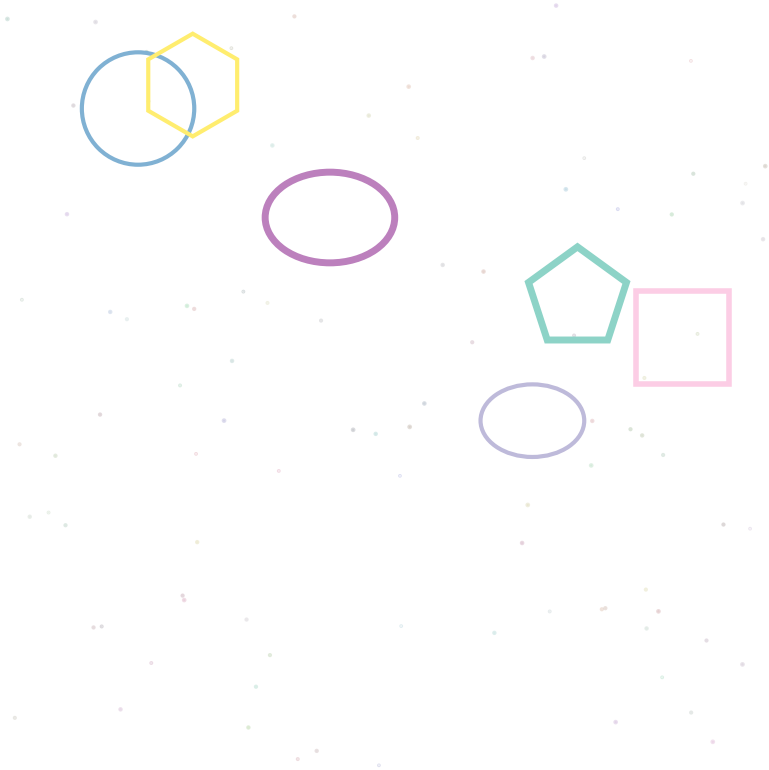[{"shape": "pentagon", "thickness": 2.5, "radius": 0.33, "center": [0.75, 0.613]}, {"shape": "oval", "thickness": 1.5, "radius": 0.34, "center": [0.691, 0.454]}, {"shape": "circle", "thickness": 1.5, "radius": 0.36, "center": [0.179, 0.859]}, {"shape": "square", "thickness": 2, "radius": 0.3, "center": [0.887, 0.562]}, {"shape": "oval", "thickness": 2.5, "radius": 0.42, "center": [0.428, 0.718]}, {"shape": "hexagon", "thickness": 1.5, "radius": 0.33, "center": [0.25, 0.89]}]